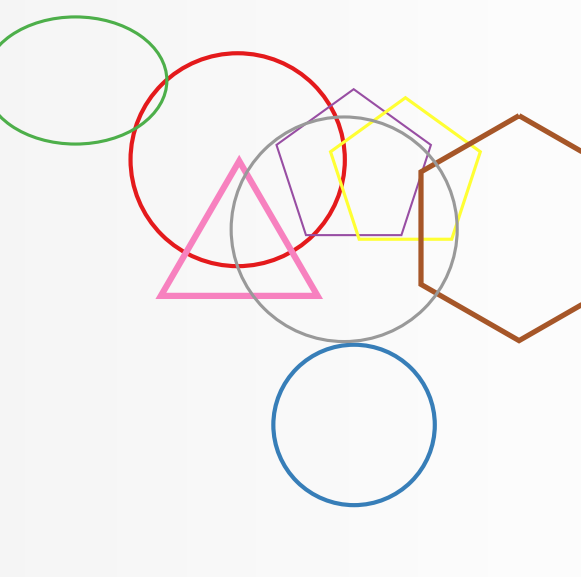[{"shape": "circle", "thickness": 2, "radius": 0.92, "center": [0.409, 0.723]}, {"shape": "circle", "thickness": 2, "radius": 0.69, "center": [0.609, 0.263]}, {"shape": "oval", "thickness": 1.5, "radius": 0.79, "center": [0.13, 0.86]}, {"shape": "pentagon", "thickness": 1, "radius": 0.7, "center": [0.609, 0.705]}, {"shape": "pentagon", "thickness": 1.5, "radius": 0.68, "center": [0.698, 0.694]}, {"shape": "hexagon", "thickness": 2.5, "radius": 0.97, "center": [0.893, 0.604]}, {"shape": "triangle", "thickness": 3, "radius": 0.78, "center": [0.412, 0.565]}, {"shape": "circle", "thickness": 1.5, "radius": 0.97, "center": [0.592, 0.602]}]